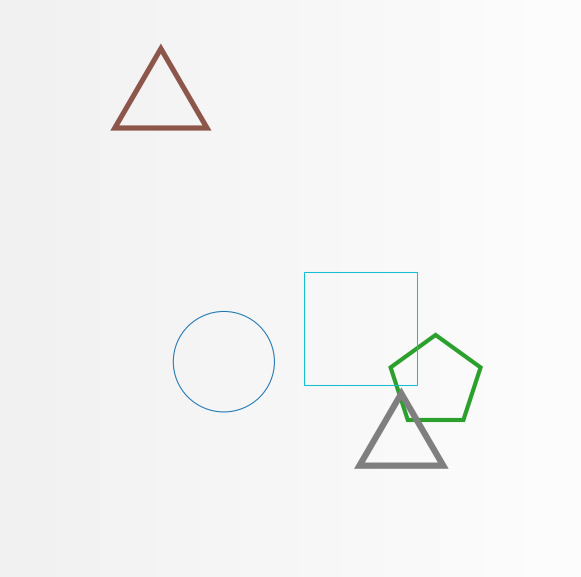[{"shape": "circle", "thickness": 0.5, "radius": 0.43, "center": [0.385, 0.373]}, {"shape": "pentagon", "thickness": 2, "radius": 0.41, "center": [0.749, 0.338]}, {"shape": "triangle", "thickness": 2.5, "radius": 0.46, "center": [0.277, 0.823]}, {"shape": "triangle", "thickness": 3, "radius": 0.42, "center": [0.69, 0.234]}, {"shape": "square", "thickness": 0.5, "radius": 0.49, "center": [0.62, 0.43]}]